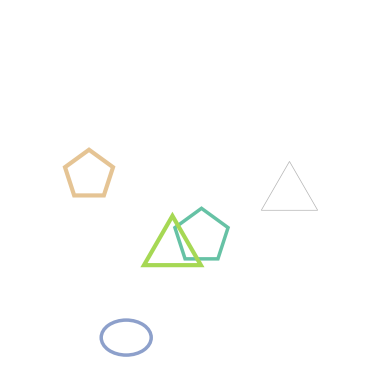[{"shape": "pentagon", "thickness": 2.5, "radius": 0.36, "center": [0.523, 0.386]}, {"shape": "oval", "thickness": 2.5, "radius": 0.32, "center": [0.328, 0.123]}, {"shape": "triangle", "thickness": 3, "radius": 0.43, "center": [0.448, 0.354]}, {"shape": "pentagon", "thickness": 3, "radius": 0.33, "center": [0.231, 0.545]}, {"shape": "triangle", "thickness": 0.5, "radius": 0.42, "center": [0.752, 0.496]}]